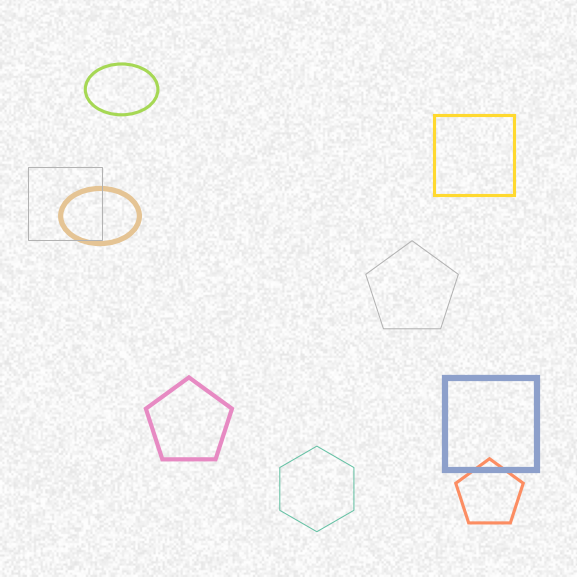[{"shape": "hexagon", "thickness": 0.5, "radius": 0.37, "center": [0.549, 0.153]}, {"shape": "pentagon", "thickness": 1.5, "radius": 0.31, "center": [0.848, 0.143]}, {"shape": "square", "thickness": 3, "radius": 0.4, "center": [0.85, 0.265]}, {"shape": "pentagon", "thickness": 2, "radius": 0.39, "center": [0.327, 0.267]}, {"shape": "oval", "thickness": 1.5, "radius": 0.31, "center": [0.211, 0.844]}, {"shape": "square", "thickness": 1.5, "radius": 0.35, "center": [0.821, 0.73]}, {"shape": "oval", "thickness": 2.5, "radius": 0.34, "center": [0.173, 0.625]}, {"shape": "square", "thickness": 0.5, "radius": 0.32, "center": [0.112, 0.647]}, {"shape": "pentagon", "thickness": 0.5, "radius": 0.42, "center": [0.713, 0.498]}]